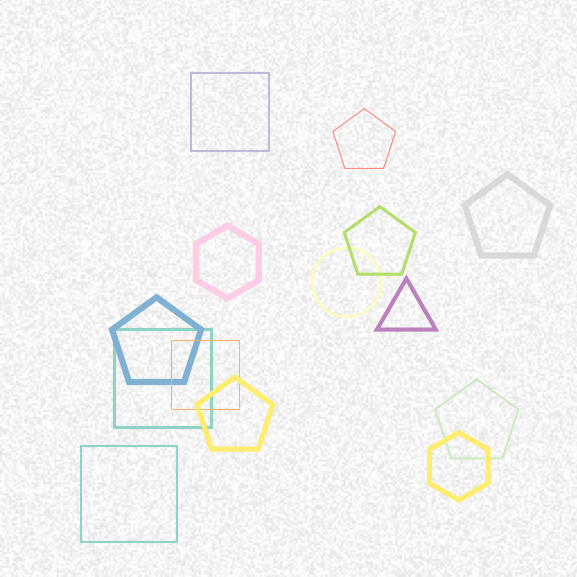[{"shape": "square", "thickness": 1.5, "radius": 0.42, "center": [0.282, 0.344]}, {"shape": "square", "thickness": 1, "radius": 0.42, "center": [0.224, 0.143]}, {"shape": "circle", "thickness": 1, "radius": 0.3, "center": [0.601, 0.51]}, {"shape": "square", "thickness": 1, "radius": 0.33, "center": [0.398, 0.805]}, {"shape": "pentagon", "thickness": 0.5, "radius": 0.29, "center": [0.631, 0.754]}, {"shape": "pentagon", "thickness": 3, "radius": 0.41, "center": [0.271, 0.403]}, {"shape": "square", "thickness": 0.5, "radius": 0.3, "center": [0.355, 0.351]}, {"shape": "pentagon", "thickness": 1.5, "radius": 0.32, "center": [0.658, 0.577]}, {"shape": "hexagon", "thickness": 3, "radius": 0.31, "center": [0.394, 0.545]}, {"shape": "pentagon", "thickness": 3, "radius": 0.39, "center": [0.879, 0.62]}, {"shape": "triangle", "thickness": 2, "radius": 0.29, "center": [0.704, 0.458]}, {"shape": "pentagon", "thickness": 1, "radius": 0.38, "center": [0.826, 0.267]}, {"shape": "hexagon", "thickness": 2.5, "radius": 0.29, "center": [0.794, 0.192]}, {"shape": "pentagon", "thickness": 2.5, "radius": 0.34, "center": [0.407, 0.277]}]